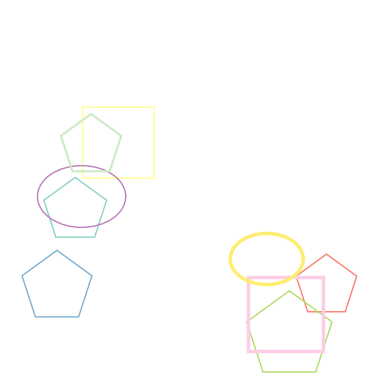[{"shape": "pentagon", "thickness": 1, "radius": 0.43, "center": [0.195, 0.453]}, {"shape": "square", "thickness": 1.5, "radius": 0.46, "center": [0.308, 0.63]}, {"shape": "pentagon", "thickness": 1, "radius": 0.41, "center": [0.848, 0.257]}, {"shape": "pentagon", "thickness": 1, "radius": 0.48, "center": [0.148, 0.254]}, {"shape": "pentagon", "thickness": 1, "radius": 0.58, "center": [0.752, 0.128]}, {"shape": "square", "thickness": 2.5, "radius": 0.48, "center": [0.741, 0.184]}, {"shape": "oval", "thickness": 1, "radius": 0.57, "center": [0.212, 0.49]}, {"shape": "pentagon", "thickness": 1.5, "radius": 0.41, "center": [0.237, 0.622]}, {"shape": "oval", "thickness": 2.5, "radius": 0.47, "center": [0.693, 0.327]}]